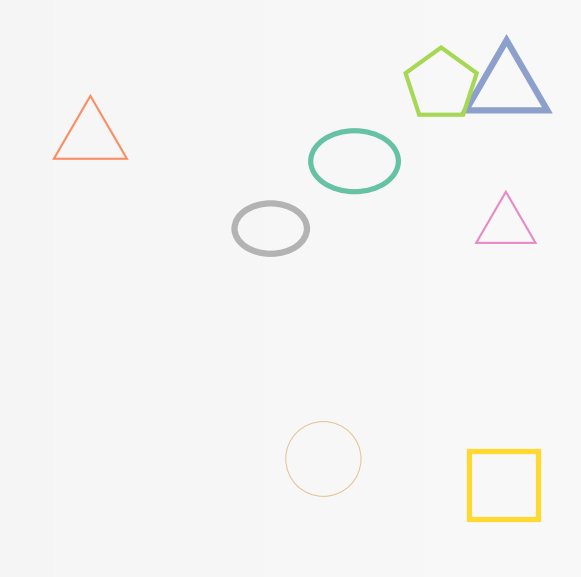[{"shape": "oval", "thickness": 2.5, "radius": 0.38, "center": [0.61, 0.72]}, {"shape": "triangle", "thickness": 1, "radius": 0.36, "center": [0.156, 0.761]}, {"shape": "triangle", "thickness": 3, "radius": 0.4, "center": [0.872, 0.849]}, {"shape": "triangle", "thickness": 1, "radius": 0.29, "center": [0.87, 0.608]}, {"shape": "pentagon", "thickness": 2, "radius": 0.32, "center": [0.759, 0.853]}, {"shape": "square", "thickness": 2.5, "radius": 0.3, "center": [0.866, 0.159]}, {"shape": "circle", "thickness": 0.5, "radius": 0.32, "center": [0.556, 0.204]}, {"shape": "oval", "thickness": 3, "radius": 0.31, "center": [0.466, 0.603]}]